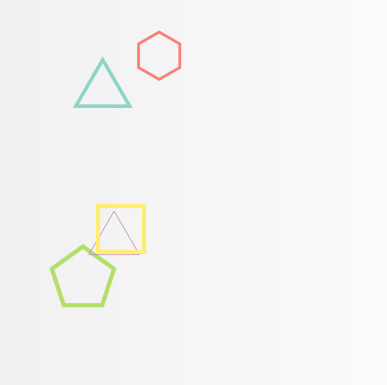[{"shape": "triangle", "thickness": 2.5, "radius": 0.4, "center": [0.265, 0.764]}, {"shape": "hexagon", "thickness": 2, "radius": 0.31, "center": [0.411, 0.855]}, {"shape": "pentagon", "thickness": 3, "radius": 0.42, "center": [0.214, 0.275]}, {"shape": "triangle", "thickness": 0.5, "radius": 0.38, "center": [0.295, 0.376]}, {"shape": "square", "thickness": 3, "radius": 0.3, "center": [0.312, 0.405]}]